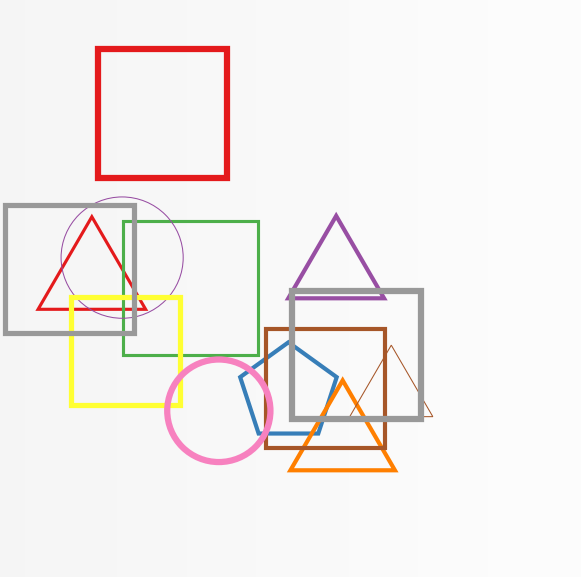[{"shape": "triangle", "thickness": 1.5, "radius": 0.53, "center": [0.158, 0.517]}, {"shape": "square", "thickness": 3, "radius": 0.56, "center": [0.279, 0.803]}, {"shape": "pentagon", "thickness": 2, "radius": 0.44, "center": [0.496, 0.319]}, {"shape": "square", "thickness": 1.5, "radius": 0.58, "center": [0.327, 0.501]}, {"shape": "circle", "thickness": 0.5, "radius": 0.53, "center": [0.21, 0.553]}, {"shape": "triangle", "thickness": 2, "radius": 0.48, "center": [0.578, 0.53]}, {"shape": "triangle", "thickness": 2, "radius": 0.52, "center": [0.59, 0.237]}, {"shape": "square", "thickness": 2.5, "radius": 0.47, "center": [0.216, 0.392]}, {"shape": "triangle", "thickness": 0.5, "radius": 0.41, "center": [0.673, 0.319]}, {"shape": "square", "thickness": 2, "radius": 0.51, "center": [0.56, 0.326]}, {"shape": "circle", "thickness": 3, "radius": 0.44, "center": [0.376, 0.288]}, {"shape": "square", "thickness": 2.5, "radius": 0.55, "center": [0.119, 0.533]}, {"shape": "square", "thickness": 3, "radius": 0.55, "center": [0.613, 0.384]}]